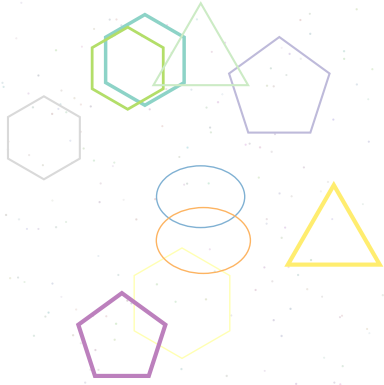[{"shape": "hexagon", "thickness": 2.5, "radius": 0.59, "center": [0.376, 0.844]}, {"shape": "hexagon", "thickness": 1, "radius": 0.72, "center": [0.473, 0.213]}, {"shape": "pentagon", "thickness": 1.5, "radius": 0.69, "center": [0.726, 0.767]}, {"shape": "oval", "thickness": 1, "radius": 0.57, "center": [0.521, 0.489]}, {"shape": "oval", "thickness": 1, "radius": 0.61, "center": [0.528, 0.375]}, {"shape": "hexagon", "thickness": 2, "radius": 0.53, "center": [0.332, 0.823]}, {"shape": "hexagon", "thickness": 1.5, "radius": 0.54, "center": [0.114, 0.642]}, {"shape": "pentagon", "thickness": 3, "radius": 0.59, "center": [0.317, 0.12]}, {"shape": "triangle", "thickness": 1.5, "radius": 0.71, "center": [0.521, 0.85]}, {"shape": "triangle", "thickness": 3, "radius": 0.69, "center": [0.867, 0.382]}]